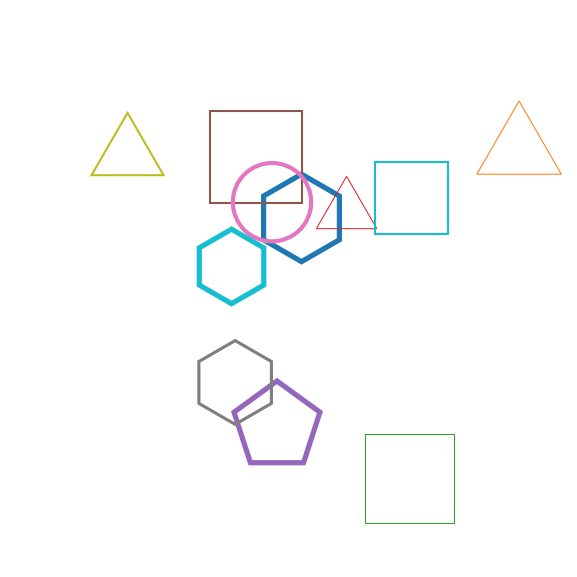[{"shape": "hexagon", "thickness": 2.5, "radius": 0.38, "center": [0.522, 0.622]}, {"shape": "triangle", "thickness": 0.5, "radius": 0.42, "center": [0.899, 0.74]}, {"shape": "square", "thickness": 0.5, "radius": 0.39, "center": [0.71, 0.17]}, {"shape": "triangle", "thickness": 0.5, "radius": 0.3, "center": [0.6, 0.633]}, {"shape": "pentagon", "thickness": 2.5, "radius": 0.39, "center": [0.48, 0.261]}, {"shape": "square", "thickness": 1, "radius": 0.4, "center": [0.443, 0.727]}, {"shape": "circle", "thickness": 2, "radius": 0.34, "center": [0.471, 0.649]}, {"shape": "hexagon", "thickness": 1.5, "radius": 0.36, "center": [0.407, 0.337]}, {"shape": "triangle", "thickness": 1, "radius": 0.36, "center": [0.221, 0.732]}, {"shape": "hexagon", "thickness": 2.5, "radius": 0.32, "center": [0.401, 0.538]}, {"shape": "square", "thickness": 1, "radius": 0.31, "center": [0.713, 0.656]}]